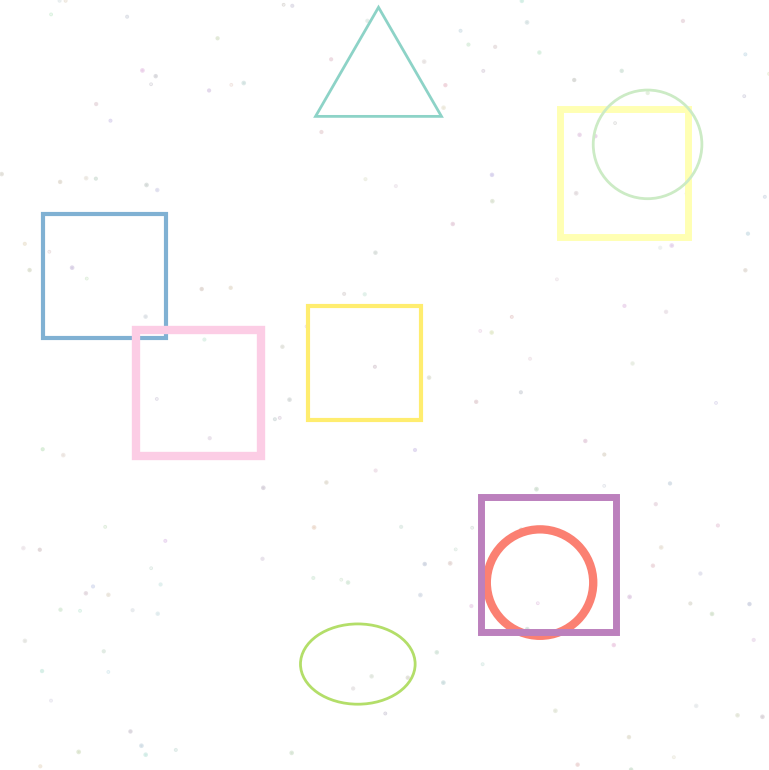[{"shape": "triangle", "thickness": 1, "radius": 0.47, "center": [0.492, 0.896]}, {"shape": "square", "thickness": 2.5, "radius": 0.42, "center": [0.811, 0.775]}, {"shape": "circle", "thickness": 3, "radius": 0.35, "center": [0.701, 0.243]}, {"shape": "square", "thickness": 1.5, "radius": 0.4, "center": [0.136, 0.642]}, {"shape": "oval", "thickness": 1, "radius": 0.37, "center": [0.465, 0.138]}, {"shape": "square", "thickness": 3, "radius": 0.41, "center": [0.258, 0.49]}, {"shape": "square", "thickness": 2.5, "radius": 0.44, "center": [0.712, 0.267]}, {"shape": "circle", "thickness": 1, "radius": 0.35, "center": [0.841, 0.813]}, {"shape": "square", "thickness": 1.5, "radius": 0.37, "center": [0.473, 0.528]}]